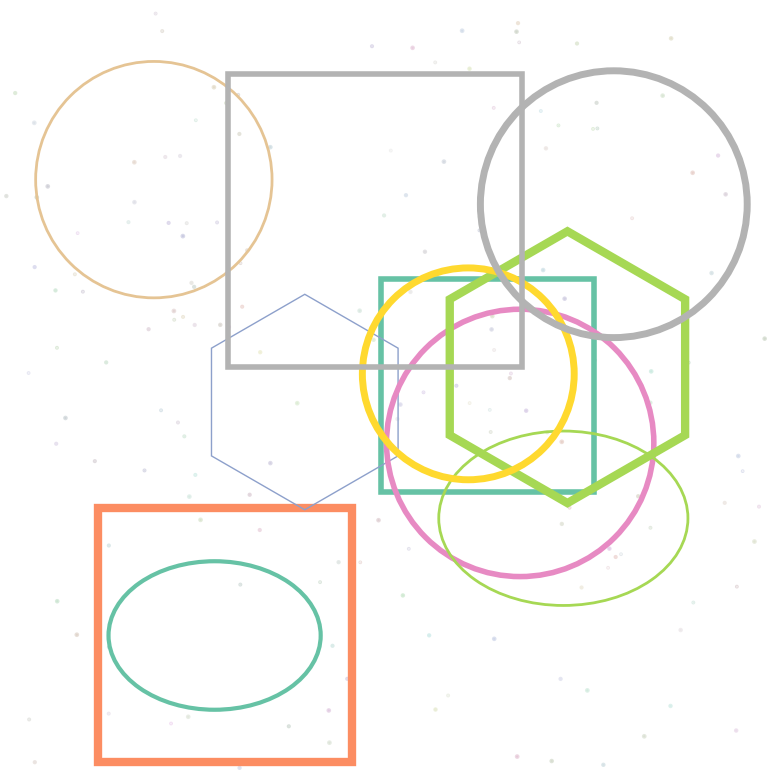[{"shape": "square", "thickness": 2, "radius": 0.69, "center": [0.634, 0.499]}, {"shape": "oval", "thickness": 1.5, "radius": 0.69, "center": [0.279, 0.175]}, {"shape": "square", "thickness": 3, "radius": 0.83, "center": [0.292, 0.175]}, {"shape": "hexagon", "thickness": 0.5, "radius": 0.7, "center": [0.396, 0.478]}, {"shape": "circle", "thickness": 2, "radius": 0.87, "center": [0.676, 0.425]}, {"shape": "hexagon", "thickness": 3, "radius": 0.88, "center": [0.737, 0.523]}, {"shape": "oval", "thickness": 1, "radius": 0.81, "center": [0.732, 0.327]}, {"shape": "circle", "thickness": 2.5, "radius": 0.69, "center": [0.608, 0.514]}, {"shape": "circle", "thickness": 1, "radius": 0.77, "center": [0.2, 0.767]}, {"shape": "circle", "thickness": 2.5, "radius": 0.87, "center": [0.797, 0.735]}, {"shape": "square", "thickness": 2, "radius": 0.95, "center": [0.487, 0.714]}]